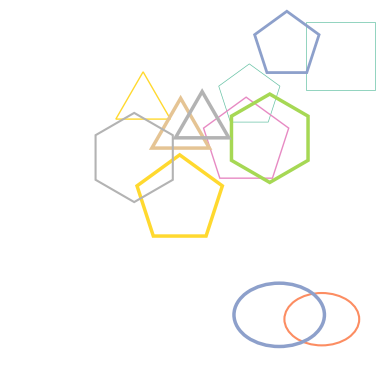[{"shape": "pentagon", "thickness": 0.5, "radius": 0.42, "center": [0.648, 0.75]}, {"shape": "square", "thickness": 0.5, "radius": 0.45, "center": [0.884, 0.855]}, {"shape": "oval", "thickness": 1.5, "radius": 0.49, "center": [0.836, 0.171]}, {"shape": "oval", "thickness": 2.5, "radius": 0.59, "center": [0.725, 0.182]}, {"shape": "pentagon", "thickness": 2, "radius": 0.44, "center": [0.745, 0.883]}, {"shape": "pentagon", "thickness": 1, "radius": 0.58, "center": [0.639, 0.631]}, {"shape": "hexagon", "thickness": 2.5, "radius": 0.57, "center": [0.701, 0.641]}, {"shape": "pentagon", "thickness": 2.5, "radius": 0.58, "center": [0.467, 0.481]}, {"shape": "triangle", "thickness": 1, "radius": 0.41, "center": [0.372, 0.732]}, {"shape": "triangle", "thickness": 2.5, "radius": 0.43, "center": [0.469, 0.658]}, {"shape": "hexagon", "thickness": 1.5, "radius": 0.58, "center": [0.349, 0.591]}, {"shape": "triangle", "thickness": 2.5, "radius": 0.4, "center": [0.525, 0.682]}]